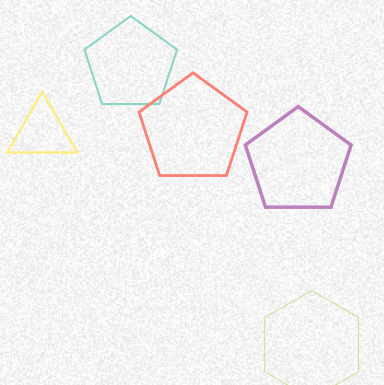[{"shape": "pentagon", "thickness": 1.5, "radius": 0.63, "center": [0.34, 0.832]}, {"shape": "pentagon", "thickness": 2, "radius": 0.74, "center": [0.501, 0.663]}, {"shape": "hexagon", "thickness": 0.5, "radius": 0.7, "center": [0.809, 0.105]}, {"shape": "pentagon", "thickness": 2.5, "radius": 0.72, "center": [0.775, 0.579]}, {"shape": "triangle", "thickness": 1.5, "radius": 0.53, "center": [0.11, 0.657]}]